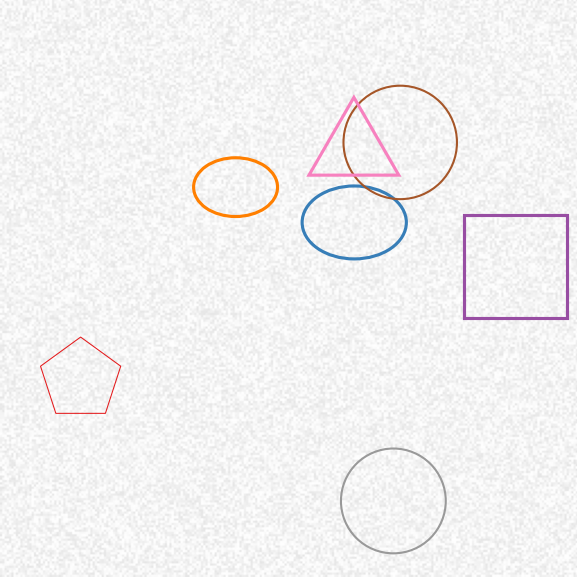[{"shape": "pentagon", "thickness": 0.5, "radius": 0.37, "center": [0.14, 0.342]}, {"shape": "oval", "thickness": 1.5, "radius": 0.45, "center": [0.613, 0.614]}, {"shape": "square", "thickness": 1.5, "radius": 0.45, "center": [0.892, 0.538]}, {"shape": "oval", "thickness": 1.5, "radius": 0.36, "center": [0.408, 0.675]}, {"shape": "circle", "thickness": 1, "radius": 0.49, "center": [0.693, 0.753]}, {"shape": "triangle", "thickness": 1.5, "radius": 0.45, "center": [0.613, 0.741]}, {"shape": "circle", "thickness": 1, "radius": 0.45, "center": [0.681, 0.132]}]